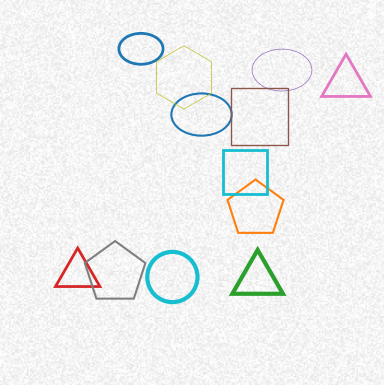[{"shape": "oval", "thickness": 1.5, "radius": 0.39, "center": [0.523, 0.702]}, {"shape": "oval", "thickness": 2, "radius": 0.29, "center": [0.366, 0.873]}, {"shape": "pentagon", "thickness": 1.5, "radius": 0.38, "center": [0.664, 0.457]}, {"shape": "triangle", "thickness": 3, "radius": 0.38, "center": [0.669, 0.275]}, {"shape": "triangle", "thickness": 2, "radius": 0.33, "center": [0.202, 0.289]}, {"shape": "oval", "thickness": 0.5, "radius": 0.39, "center": [0.732, 0.818]}, {"shape": "square", "thickness": 1, "radius": 0.37, "center": [0.675, 0.698]}, {"shape": "triangle", "thickness": 2, "radius": 0.37, "center": [0.899, 0.786]}, {"shape": "pentagon", "thickness": 1.5, "radius": 0.41, "center": [0.299, 0.291]}, {"shape": "hexagon", "thickness": 0.5, "radius": 0.41, "center": [0.478, 0.799]}, {"shape": "square", "thickness": 2, "radius": 0.29, "center": [0.637, 0.553]}, {"shape": "circle", "thickness": 3, "radius": 0.33, "center": [0.448, 0.281]}]